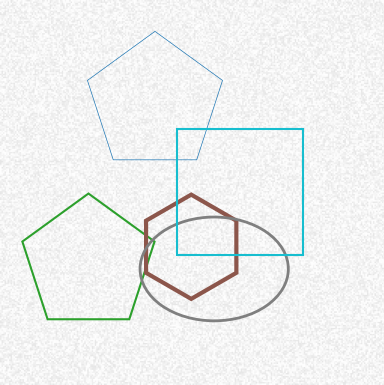[{"shape": "pentagon", "thickness": 0.5, "radius": 0.92, "center": [0.403, 0.734]}, {"shape": "pentagon", "thickness": 1.5, "radius": 0.9, "center": [0.23, 0.317]}, {"shape": "hexagon", "thickness": 3, "radius": 0.68, "center": [0.497, 0.359]}, {"shape": "oval", "thickness": 2, "radius": 0.96, "center": [0.556, 0.301]}, {"shape": "square", "thickness": 1.5, "radius": 0.82, "center": [0.624, 0.501]}]